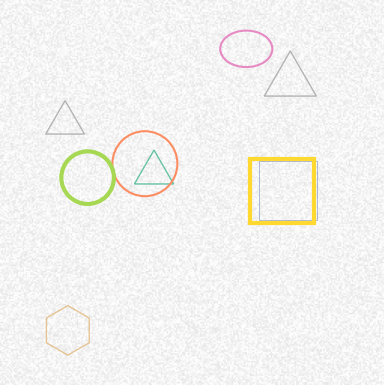[{"shape": "triangle", "thickness": 1, "radius": 0.29, "center": [0.4, 0.552]}, {"shape": "circle", "thickness": 1.5, "radius": 0.42, "center": [0.376, 0.575]}, {"shape": "square", "thickness": 0.5, "radius": 0.38, "center": [0.748, 0.505]}, {"shape": "oval", "thickness": 1.5, "radius": 0.34, "center": [0.64, 0.873]}, {"shape": "circle", "thickness": 3, "radius": 0.34, "center": [0.228, 0.539]}, {"shape": "square", "thickness": 3, "radius": 0.42, "center": [0.732, 0.503]}, {"shape": "hexagon", "thickness": 1, "radius": 0.32, "center": [0.176, 0.142]}, {"shape": "triangle", "thickness": 1, "radius": 0.29, "center": [0.169, 0.681]}, {"shape": "triangle", "thickness": 1, "radius": 0.39, "center": [0.754, 0.789]}]